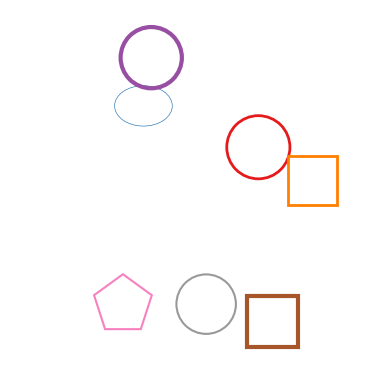[{"shape": "circle", "thickness": 2, "radius": 0.41, "center": [0.671, 0.618]}, {"shape": "oval", "thickness": 0.5, "radius": 0.37, "center": [0.373, 0.725]}, {"shape": "circle", "thickness": 3, "radius": 0.4, "center": [0.393, 0.85]}, {"shape": "square", "thickness": 2, "radius": 0.32, "center": [0.812, 0.532]}, {"shape": "square", "thickness": 3, "radius": 0.33, "center": [0.707, 0.165]}, {"shape": "pentagon", "thickness": 1.5, "radius": 0.39, "center": [0.319, 0.209]}, {"shape": "circle", "thickness": 1.5, "radius": 0.39, "center": [0.535, 0.21]}]